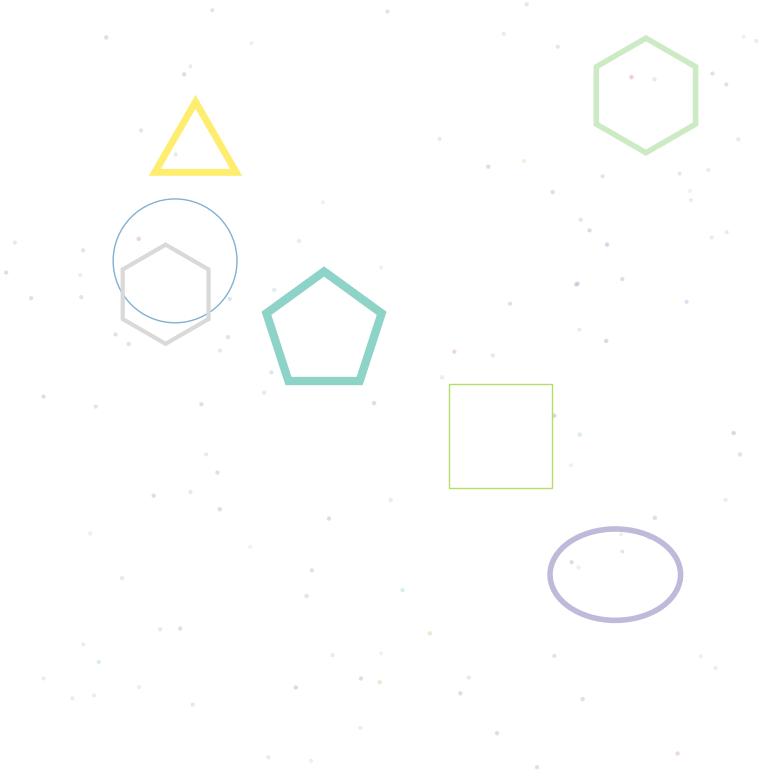[{"shape": "pentagon", "thickness": 3, "radius": 0.39, "center": [0.421, 0.569]}, {"shape": "oval", "thickness": 2, "radius": 0.42, "center": [0.799, 0.254]}, {"shape": "circle", "thickness": 0.5, "radius": 0.4, "center": [0.227, 0.661]}, {"shape": "square", "thickness": 0.5, "radius": 0.34, "center": [0.65, 0.434]}, {"shape": "hexagon", "thickness": 1.5, "radius": 0.32, "center": [0.215, 0.618]}, {"shape": "hexagon", "thickness": 2, "radius": 0.37, "center": [0.839, 0.876]}, {"shape": "triangle", "thickness": 2.5, "radius": 0.31, "center": [0.254, 0.807]}]